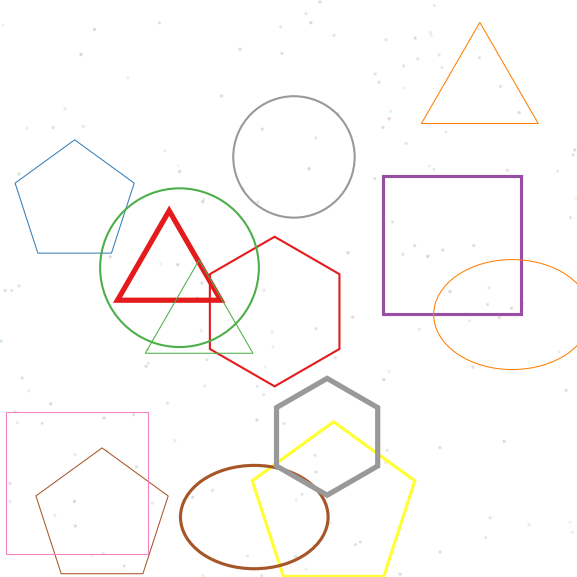[{"shape": "hexagon", "thickness": 1, "radius": 0.65, "center": [0.476, 0.46]}, {"shape": "triangle", "thickness": 2.5, "radius": 0.52, "center": [0.293, 0.531]}, {"shape": "pentagon", "thickness": 0.5, "radius": 0.54, "center": [0.129, 0.649]}, {"shape": "triangle", "thickness": 0.5, "radius": 0.54, "center": [0.345, 0.441]}, {"shape": "circle", "thickness": 1, "radius": 0.69, "center": [0.311, 0.536]}, {"shape": "square", "thickness": 1.5, "radius": 0.6, "center": [0.783, 0.575]}, {"shape": "oval", "thickness": 0.5, "radius": 0.68, "center": [0.887, 0.454]}, {"shape": "triangle", "thickness": 0.5, "radius": 0.58, "center": [0.831, 0.844]}, {"shape": "pentagon", "thickness": 1.5, "radius": 0.74, "center": [0.578, 0.121]}, {"shape": "pentagon", "thickness": 0.5, "radius": 0.6, "center": [0.177, 0.103]}, {"shape": "oval", "thickness": 1.5, "radius": 0.64, "center": [0.44, 0.104]}, {"shape": "square", "thickness": 0.5, "radius": 0.61, "center": [0.133, 0.163]}, {"shape": "hexagon", "thickness": 2.5, "radius": 0.51, "center": [0.566, 0.243]}, {"shape": "circle", "thickness": 1, "radius": 0.53, "center": [0.509, 0.727]}]